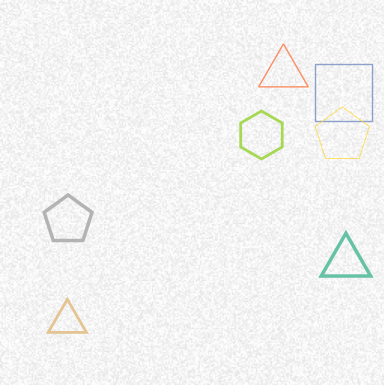[{"shape": "triangle", "thickness": 2.5, "radius": 0.37, "center": [0.899, 0.32]}, {"shape": "triangle", "thickness": 1, "radius": 0.37, "center": [0.736, 0.812]}, {"shape": "square", "thickness": 1, "radius": 0.37, "center": [0.892, 0.76]}, {"shape": "hexagon", "thickness": 2, "radius": 0.31, "center": [0.679, 0.649]}, {"shape": "pentagon", "thickness": 0.5, "radius": 0.37, "center": [0.889, 0.648]}, {"shape": "triangle", "thickness": 2, "radius": 0.29, "center": [0.175, 0.165]}, {"shape": "pentagon", "thickness": 2.5, "radius": 0.33, "center": [0.177, 0.428]}]